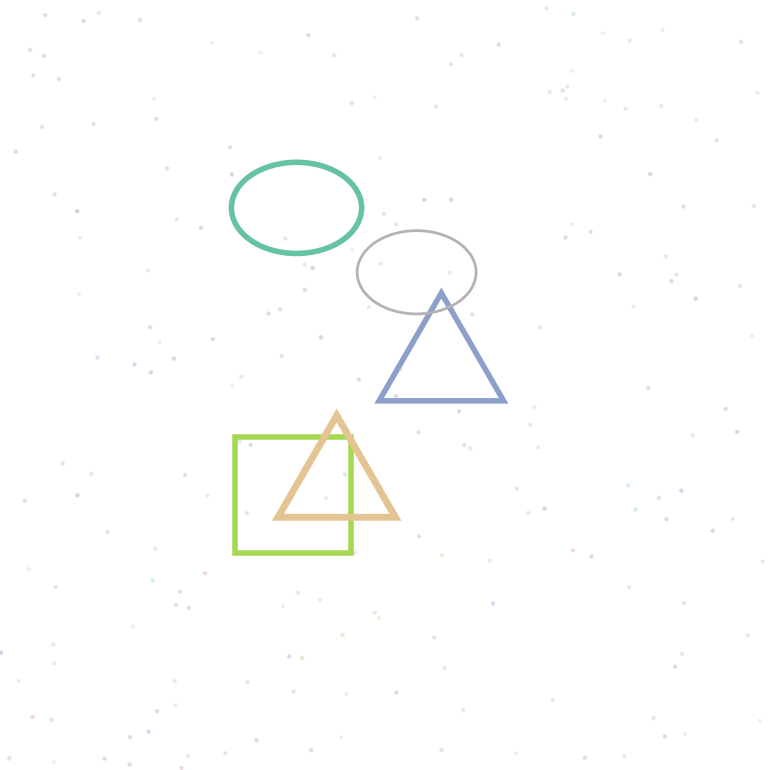[{"shape": "oval", "thickness": 2, "radius": 0.42, "center": [0.385, 0.73]}, {"shape": "triangle", "thickness": 2, "radius": 0.47, "center": [0.573, 0.526]}, {"shape": "square", "thickness": 2, "radius": 0.38, "center": [0.381, 0.357]}, {"shape": "triangle", "thickness": 2.5, "radius": 0.44, "center": [0.437, 0.372]}, {"shape": "oval", "thickness": 1, "radius": 0.39, "center": [0.541, 0.646]}]